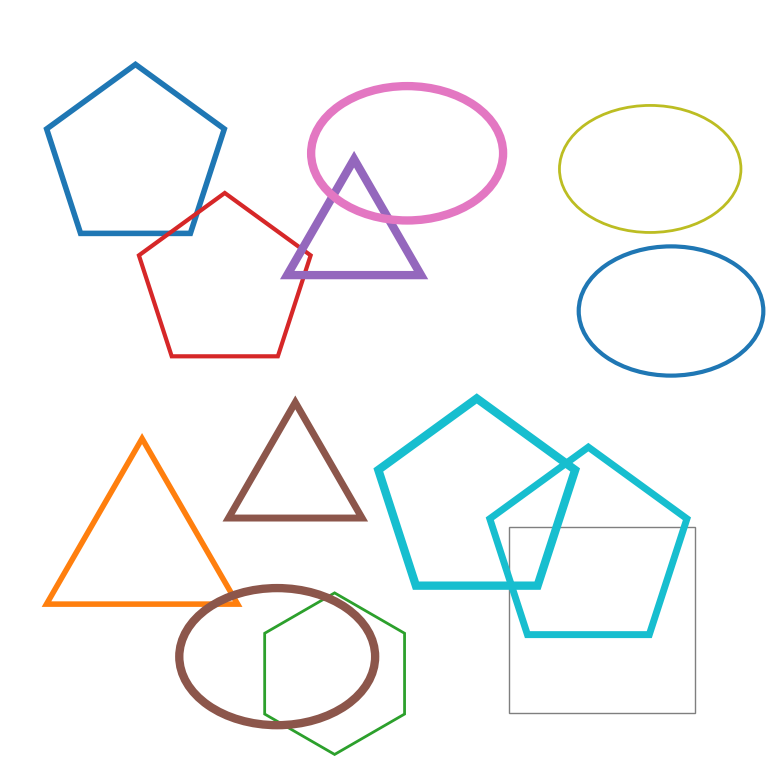[{"shape": "pentagon", "thickness": 2, "radius": 0.61, "center": [0.176, 0.795]}, {"shape": "oval", "thickness": 1.5, "radius": 0.6, "center": [0.871, 0.596]}, {"shape": "triangle", "thickness": 2, "radius": 0.72, "center": [0.185, 0.287]}, {"shape": "hexagon", "thickness": 1, "radius": 0.52, "center": [0.435, 0.125]}, {"shape": "pentagon", "thickness": 1.5, "radius": 0.59, "center": [0.292, 0.632]}, {"shape": "triangle", "thickness": 3, "radius": 0.5, "center": [0.46, 0.693]}, {"shape": "oval", "thickness": 3, "radius": 0.64, "center": [0.36, 0.147]}, {"shape": "triangle", "thickness": 2.5, "radius": 0.5, "center": [0.384, 0.377]}, {"shape": "oval", "thickness": 3, "radius": 0.62, "center": [0.529, 0.801]}, {"shape": "square", "thickness": 0.5, "radius": 0.6, "center": [0.782, 0.194]}, {"shape": "oval", "thickness": 1, "radius": 0.59, "center": [0.844, 0.781]}, {"shape": "pentagon", "thickness": 2.5, "radius": 0.67, "center": [0.764, 0.285]}, {"shape": "pentagon", "thickness": 3, "radius": 0.67, "center": [0.619, 0.348]}]